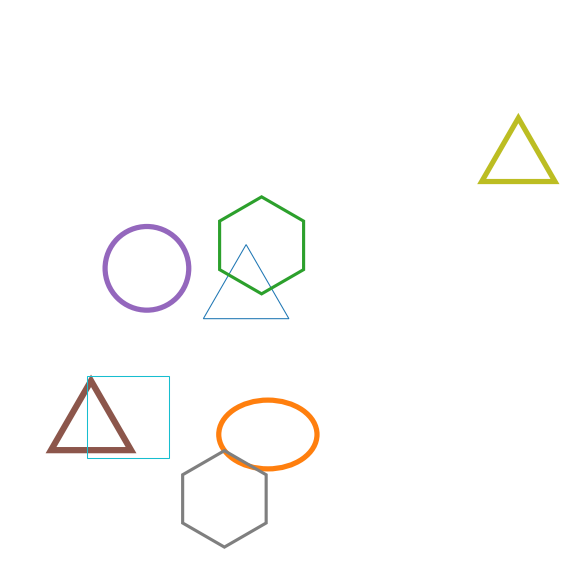[{"shape": "triangle", "thickness": 0.5, "radius": 0.43, "center": [0.426, 0.49]}, {"shape": "oval", "thickness": 2.5, "radius": 0.43, "center": [0.464, 0.247]}, {"shape": "hexagon", "thickness": 1.5, "radius": 0.42, "center": [0.453, 0.574]}, {"shape": "circle", "thickness": 2.5, "radius": 0.36, "center": [0.254, 0.534]}, {"shape": "triangle", "thickness": 3, "radius": 0.4, "center": [0.158, 0.26]}, {"shape": "hexagon", "thickness": 1.5, "radius": 0.42, "center": [0.389, 0.135]}, {"shape": "triangle", "thickness": 2.5, "radius": 0.37, "center": [0.898, 0.721]}, {"shape": "square", "thickness": 0.5, "radius": 0.35, "center": [0.222, 0.277]}]